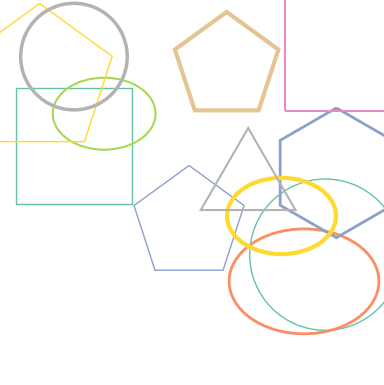[{"shape": "square", "thickness": 1, "radius": 0.75, "center": [0.192, 0.62]}, {"shape": "circle", "thickness": 1, "radius": 0.98, "center": [0.845, 0.339]}, {"shape": "oval", "thickness": 2, "radius": 0.97, "center": [0.79, 0.269]}, {"shape": "hexagon", "thickness": 2, "radius": 0.84, "center": [0.874, 0.551]}, {"shape": "pentagon", "thickness": 1, "radius": 0.75, "center": [0.491, 0.42]}, {"shape": "square", "thickness": 1.5, "radius": 0.77, "center": [0.893, 0.866]}, {"shape": "oval", "thickness": 1.5, "radius": 0.67, "center": [0.27, 0.705]}, {"shape": "oval", "thickness": 3, "radius": 0.71, "center": [0.731, 0.439]}, {"shape": "pentagon", "thickness": 1, "radius": 0.99, "center": [0.103, 0.793]}, {"shape": "pentagon", "thickness": 3, "radius": 0.71, "center": [0.589, 0.828]}, {"shape": "triangle", "thickness": 1.5, "radius": 0.71, "center": [0.645, 0.525]}, {"shape": "circle", "thickness": 2.5, "radius": 0.69, "center": [0.192, 0.853]}]